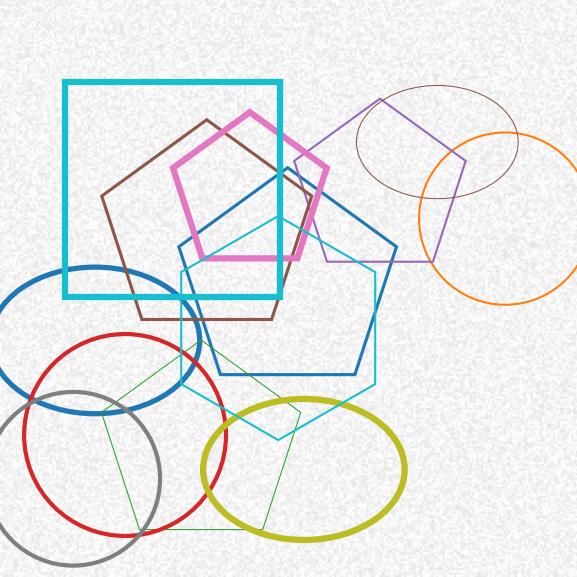[{"shape": "pentagon", "thickness": 1.5, "radius": 0.99, "center": [0.498, 0.511]}, {"shape": "oval", "thickness": 2.5, "radius": 0.91, "center": [0.165, 0.41]}, {"shape": "circle", "thickness": 1, "radius": 0.75, "center": [0.875, 0.621]}, {"shape": "pentagon", "thickness": 0.5, "radius": 0.91, "center": [0.348, 0.229]}, {"shape": "circle", "thickness": 2, "radius": 0.87, "center": [0.217, 0.246]}, {"shape": "pentagon", "thickness": 1, "radius": 0.78, "center": [0.658, 0.672]}, {"shape": "pentagon", "thickness": 1.5, "radius": 0.96, "center": [0.358, 0.601]}, {"shape": "oval", "thickness": 0.5, "radius": 0.7, "center": [0.757, 0.753]}, {"shape": "pentagon", "thickness": 3, "radius": 0.7, "center": [0.433, 0.665]}, {"shape": "circle", "thickness": 2, "radius": 0.75, "center": [0.127, 0.17]}, {"shape": "oval", "thickness": 3, "radius": 0.87, "center": [0.526, 0.186]}, {"shape": "hexagon", "thickness": 1, "radius": 0.97, "center": [0.482, 0.431]}, {"shape": "square", "thickness": 3, "radius": 0.93, "center": [0.299, 0.671]}]